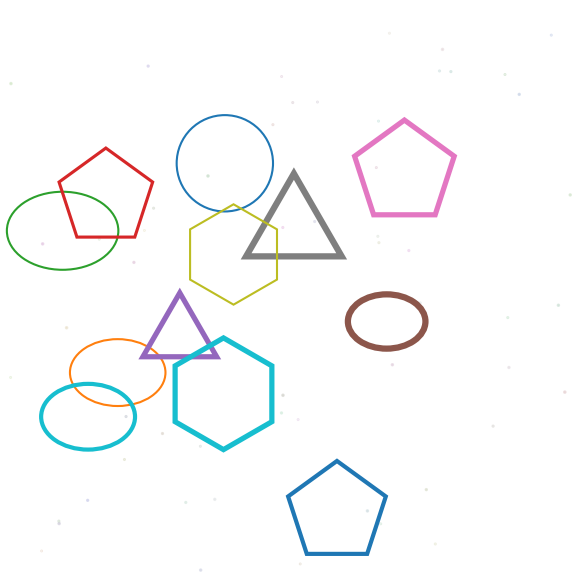[{"shape": "pentagon", "thickness": 2, "radius": 0.44, "center": [0.583, 0.112]}, {"shape": "circle", "thickness": 1, "radius": 0.42, "center": [0.389, 0.716]}, {"shape": "oval", "thickness": 1, "radius": 0.41, "center": [0.204, 0.354]}, {"shape": "oval", "thickness": 1, "radius": 0.48, "center": [0.108, 0.6]}, {"shape": "pentagon", "thickness": 1.5, "radius": 0.43, "center": [0.183, 0.658]}, {"shape": "triangle", "thickness": 2.5, "radius": 0.37, "center": [0.311, 0.418]}, {"shape": "oval", "thickness": 3, "radius": 0.34, "center": [0.67, 0.442]}, {"shape": "pentagon", "thickness": 2.5, "radius": 0.45, "center": [0.7, 0.701]}, {"shape": "triangle", "thickness": 3, "radius": 0.48, "center": [0.509, 0.603]}, {"shape": "hexagon", "thickness": 1, "radius": 0.43, "center": [0.404, 0.558]}, {"shape": "hexagon", "thickness": 2.5, "radius": 0.48, "center": [0.387, 0.317]}, {"shape": "oval", "thickness": 2, "radius": 0.41, "center": [0.153, 0.278]}]